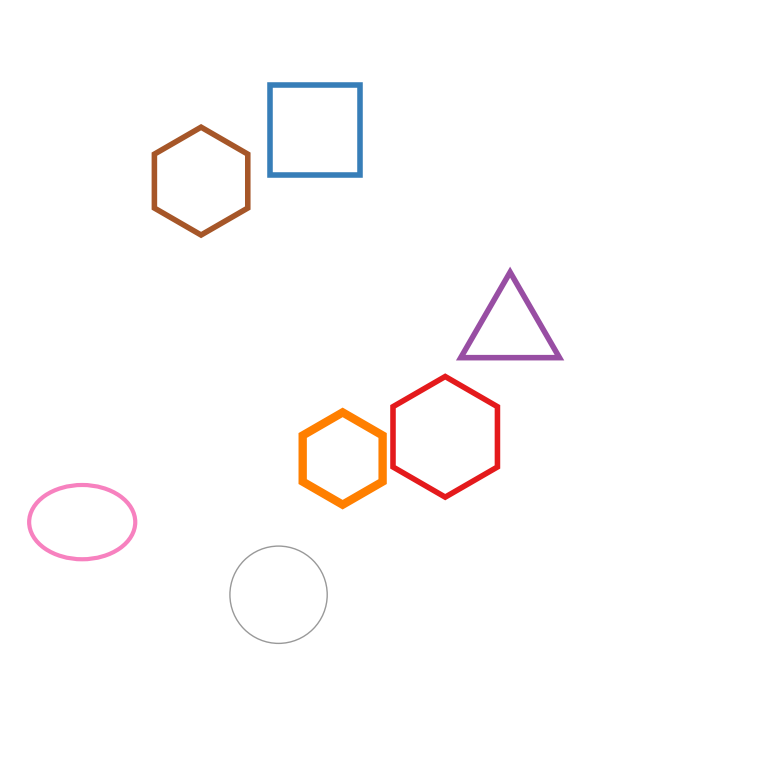[{"shape": "hexagon", "thickness": 2, "radius": 0.39, "center": [0.578, 0.433]}, {"shape": "square", "thickness": 2, "radius": 0.29, "center": [0.409, 0.831]}, {"shape": "triangle", "thickness": 2, "radius": 0.37, "center": [0.662, 0.573]}, {"shape": "hexagon", "thickness": 3, "radius": 0.3, "center": [0.445, 0.404]}, {"shape": "hexagon", "thickness": 2, "radius": 0.35, "center": [0.261, 0.765]}, {"shape": "oval", "thickness": 1.5, "radius": 0.34, "center": [0.107, 0.322]}, {"shape": "circle", "thickness": 0.5, "radius": 0.32, "center": [0.362, 0.228]}]